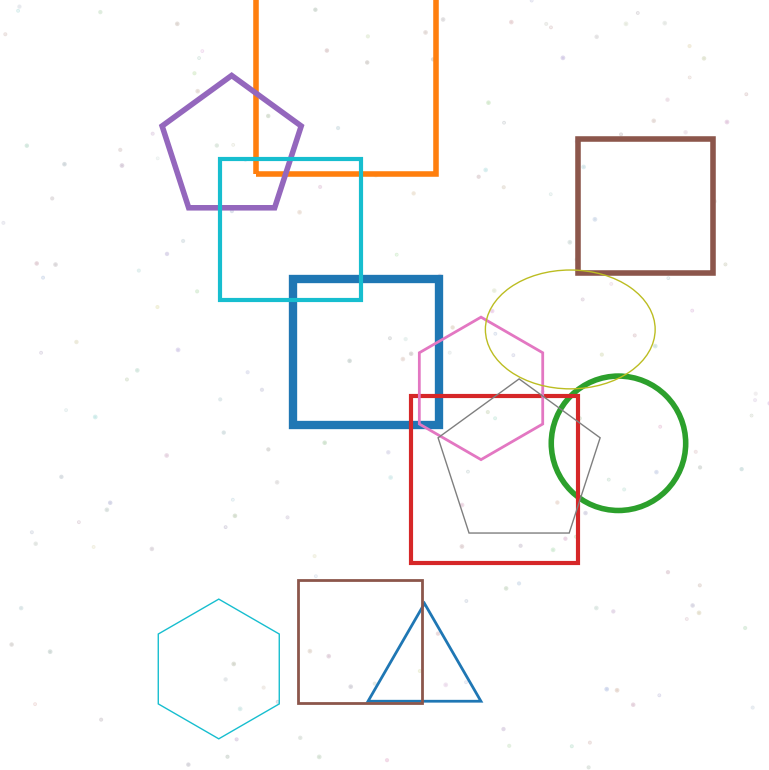[{"shape": "triangle", "thickness": 1, "radius": 0.42, "center": [0.551, 0.132]}, {"shape": "square", "thickness": 3, "radius": 0.47, "center": [0.475, 0.543]}, {"shape": "square", "thickness": 2, "radius": 0.59, "center": [0.449, 0.891]}, {"shape": "circle", "thickness": 2, "radius": 0.44, "center": [0.803, 0.424]}, {"shape": "square", "thickness": 1.5, "radius": 0.54, "center": [0.642, 0.377]}, {"shape": "pentagon", "thickness": 2, "radius": 0.47, "center": [0.301, 0.807]}, {"shape": "square", "thickness": 2, "radius": 0.44, "center": [0.838, 0.732]}, {"shape": "square", "thickness": 1, "radius": 0.4, "center": [0.467, 0.167]}, {"shape": "hexagon", "thickness": 1, "radius": 0.46, "center": [0.625, 0.496]}, {"shape": "pentagon", "thickness": 0.5, "radius": 0.55, "center": [0.674, 0.397]}, {"shape": "oval", "thickness": 0.5, "radius": 0.55, "center": [0.741, 0.572]}, {"shape": "hexagon", "thickness": 0.5, "radius": 0.45, "center": [0.284, 0.131]}, {"shape": "square", "thickness": 1.5, "radius": 0.46, "center": [0.377, 0.702]}]